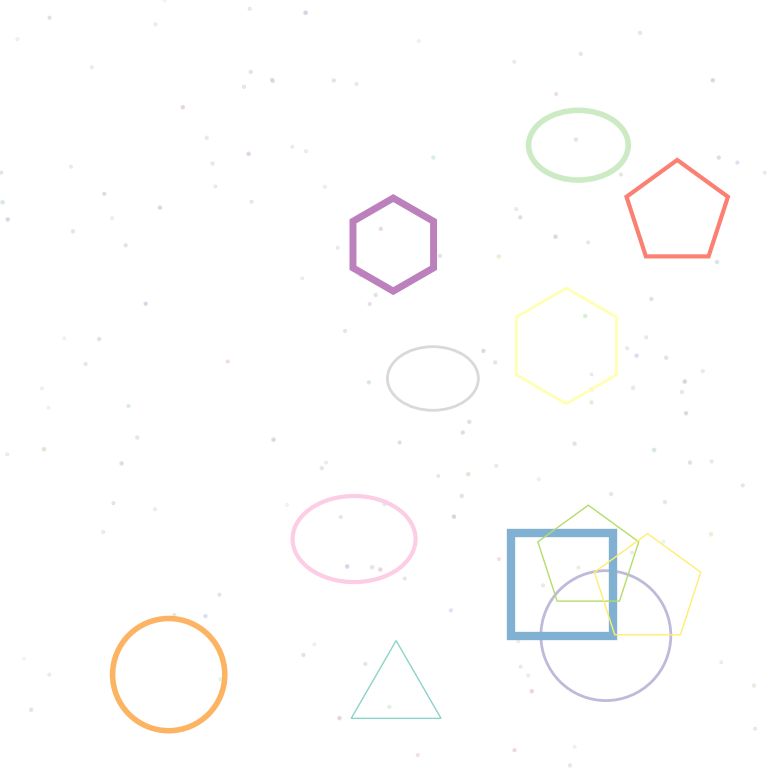[{"shape": "triangle", "thickness": 0.5, "radius": 0.34, "center": [0.514, 0.101]}, {"shape": "hexagon", "thickness": 1, "radius": 0.38, "center": [0.736, 0.551]}, {"shape": "circle", "thickness": 1, "radius": 0.42, "center": [0.787, 0.175]}, {"shape": "pentagon", "thickness": 1.5, "radius": 0.35, "center": [0.88, 0.723]}, {"shape": "square", "thickness": 3, "radius": 0.33, "center": [0.73, 0.241]}, {"shape": "circle", "thickness": 2, "radius": 0.36, "center": [0.219, 0.124]}, {"shape": "pentagon", "thickness": 0.5, "radius": 0.34, "center": [0.764, 0.275]}, {"shape": "oval", "thickness": 1.5, "radius": 0.4, "center": [0.46, 0.3]}, {"shape": "oval", "thickness": 1, "radius": 0.3, "center": [0.562, 0.508]}, {"shape": "hexagon", "thickness": 2.5, "radius": 0.3, "center": [0.511, 0.682]}, {"shape": "oval", "thickness": 2, "radius": 0.32, "center": [0.751, 0.811]}, {"shape": "pentagon", "thickness": 0.5, "radius": 0.36, "center": [0.841, 0.234]}]